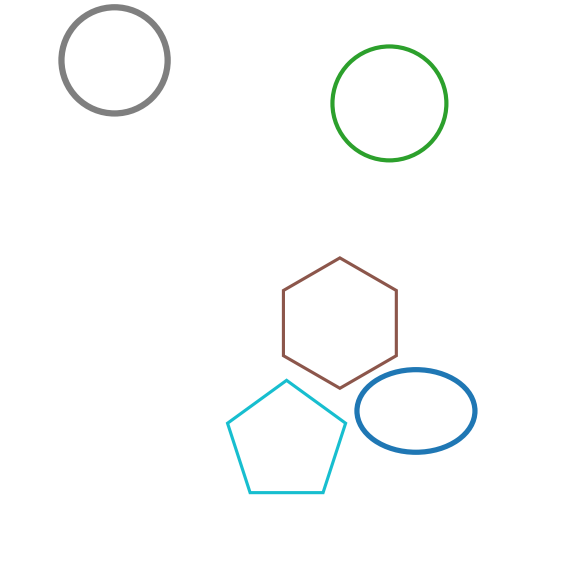[{"shape": "oval", "thickness": 2.5, "radius": 0.51, "center": [0.72, 0.288]}, {"shape": "circle", "thickness": 2, "radius": 0.49, "center": [0.674, 0.82]}, {"shape": "hexagon", "thickness": 1.5, "radius": 0.56, "center": [0.589, 0.44]}, {"shape": "circle", "thickness": 3, "radius": 0.46, "center": [0.198, 0.895]}, {"shape": "pentagon", "thickness": 1.5, "radius": 0.54, "center": [0.496, 0.233]}]